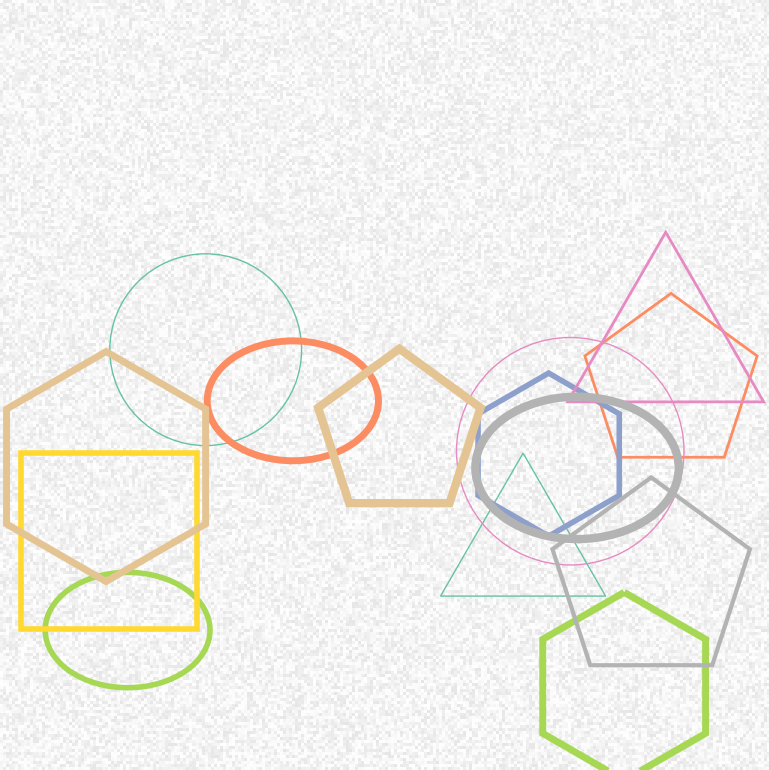[{"shape": "circle", "thickness": 0.5, "radius": 0.62, "center": [0.267, 0.546]}, {"shape": "triangle", "thickness": 0.5, "radius": 0.62, "center": [0.679, 0.288]}, {"shape": "pentagon", "thickness": 1, "radius": 0.59, "center": [0.871, 0.501]}, {"shape": "oval", "thickness": 2.5, "radius": 0.56, "center": [0.38, 0.479]}, {"shape": "hexagon", "thickness": 2, "radius": 0.53, "center": [0.713, 0.41]}, {"shape": "circle", "thickness": 0.5, "radius": 0.74, "center": [0.741, 0.414]}, {"shape": "triangle", "thickness": 1, "radius": 0.73, "center": [0.865, 0.552]}, {"shape": "oval", "thickness": 2, "radius": 0.53, "center": [0.166, 0.182]}, {"shape": "hexagon", "thickness": 2.5, "radius": 0.61, "center": [0.811, 0.109]}, {"shape": "square", "thickness": 2, "radius": 0.57, "center": [0.142, 0.297]}, {"shape": "hexagon", "thickness": 2.5, "radius": 0.75, "center": [0.138, 0.394]}, {"shape": "pentagon", "thickness": 3, "radius": 0.55, "center": [0.519, 0.436]}, {"shape": "pentagon", "thickness": 1.5, "radius": 0.67, "center": [0.846, 0.245]}, {"shape": "oval", "thickness": 3, "radius": 0.66, "center": [0.749, 0.392]}]